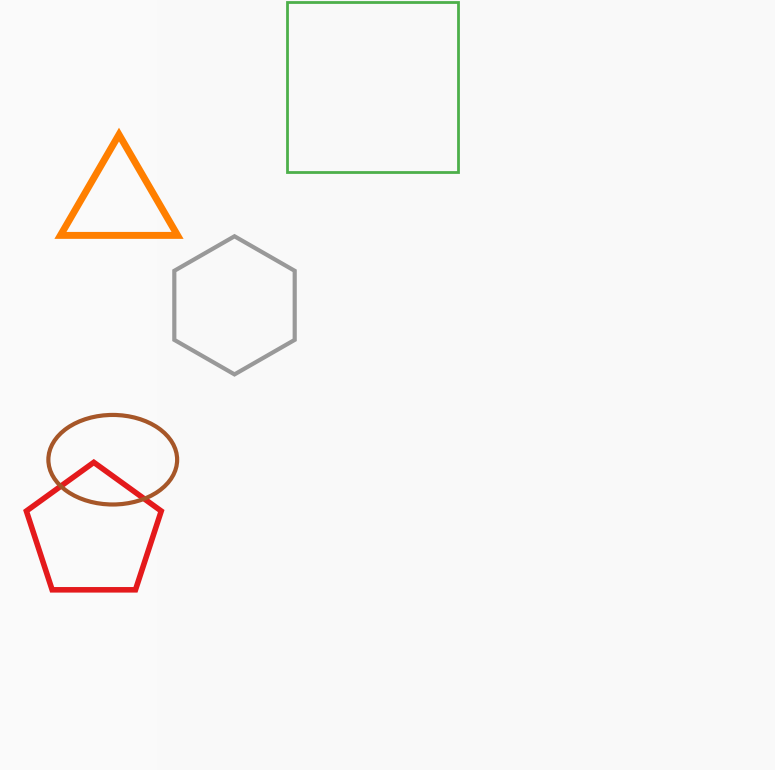[{"shape": "pentagon", "thickness": 2, "radius": 0.46, "center": [0.121, 0.308]}, {"shape": "square", "thickness": 1, "radius": 0.55, "center": [0.48, 0.887]}, {"shape": "triangle", "thickness": 2.5, "radius": 0.44, "center": [0.154, 0.738]}, {"shape": "oval", "thickness": 1.5, "radius": 0.42, "center": [0.145, 0.403]}, {"shape": "hexagon", "thickness": 1.5, "radius": 0.45, "center": [0.303, 0.603]}]